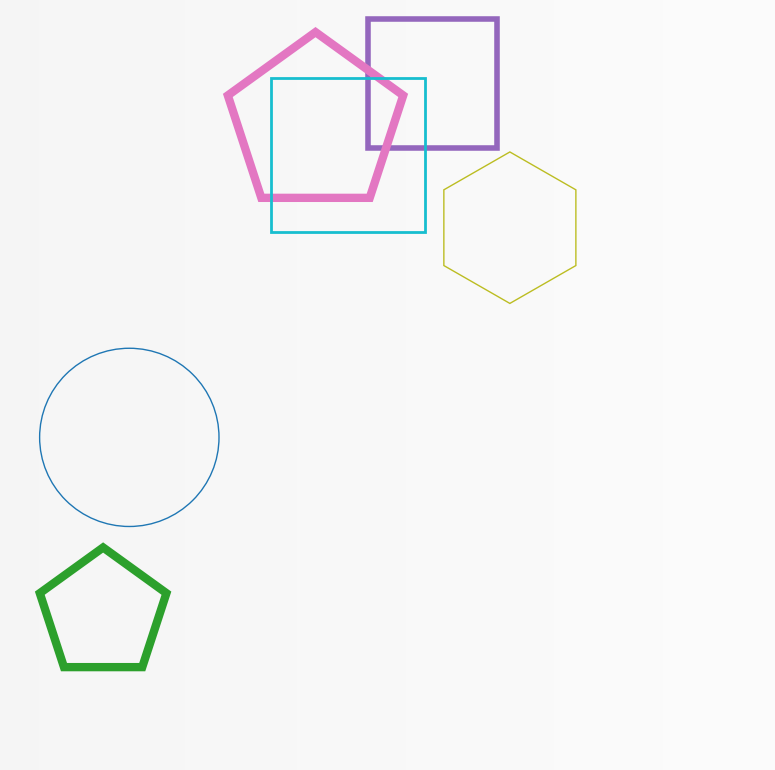[{"shape": "circle", "thickness": 0.5, "radius": 0.58, "center": [0.167, 0.432]}, {"shape": "pentagon", "thickness": 3, "radius": 0.43, "center": [0.133, 0.203]}, {"shape": "square", "thickness": 2, "radius": 0.42, "center": [0.558, 0.891]}, {"shape": "pentagon", "thickness": 3, "radius": 0.59, "center": [0.407, 0.839]}, {"shape": "hexagon", "thickness": 0.5, "radius": 0.49, "center": [0.658, 0.704]}, {"shape": "square", "thickness": 1, "radius": 0.5, "center": [0.449, 0.799]}]